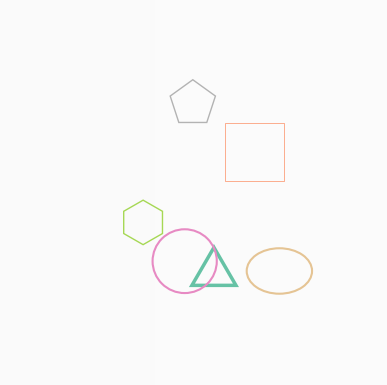[{"shape": "triangle", "thickness": 2.5, "radius": 0.33, "center": [0.552, 0.292]}, {"shape": "square", "thickness": 0.5, "radius": 0.38, "center": [0.658, 0.605]}, {"shape": "circle", "thickness": 1.5, "radius": 0.41, "center": [0.477, 0.322]}, {"shape": "hexagon", "thickness": 1, "radius": 0.29, "center": [0.369, 0.422]}, {"shape": "oval", "thickness": 1.5, "radius": 0.42, "center": [0.721, 0.296]}, {"shape": "pentagon", "thickness": 1, "radius": 0.31, "center": [0.498, 0.732]}]